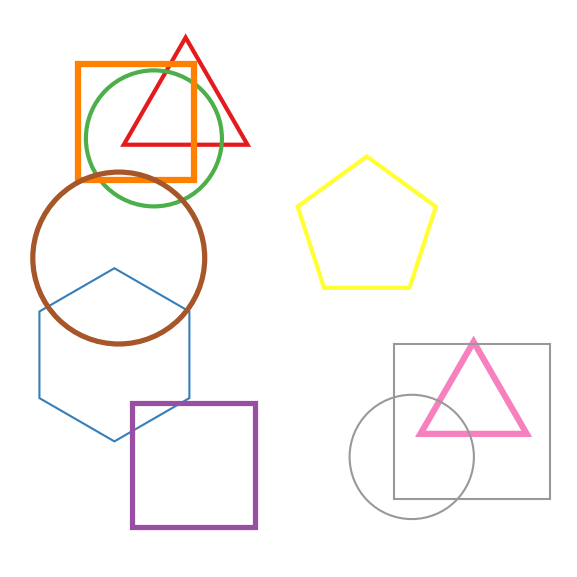[{"shape": "triangle", "thickness": 2, "radius": 0.62, "center": [0.321, 0.81]}, {"shape": "hexagon", "thickness": 1, "radius": 0.75, "center": [0.198, 0.385]}, {"shape": "circle", "thickness": 2, "radius": 0.59, "center": [0.266, 0.76]}, {"shape": "square", "thickness": 2.5, "radius": 0.54, "center": [0.335, 0.193]}, {"shape": "square", "thickness": 3, "radius": 0.5, "center": [0.236, 0.788]}, {"shape": "pentagon", "thickness": 2, "radius": 0.63, "center": [0.635, 0.602]}, {"shape": "circle", "thickness": 2.5, "radius": 0.74, "center": [0.206, 0.552]}, {"shape": "triangle", "thickness": 3, "radius": 0.53, "center": [0.82, 0.301]}, {"shape": "square", "thickness": 1, "radius": 0.67, "center": [0.817, 0.269]}, {"shape": "circle", "thickness": 1, "radius": 0.54, "center": [0.713, 0.208]}]